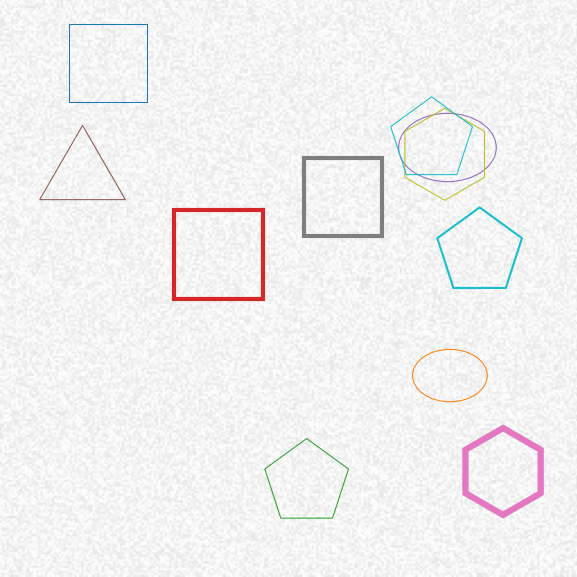[{"shape": "square", "thickness": 0.5, "radius": 0.34, "center": [0.187, 0.89]}, {"shape": "oval", "thickness": 0.5, "radius": 0.32, "center": [0.779, 0.349]}, {"shape": "pentagon", "thickness": 0.5, "radius": 0.38, "center": [0.531, 0.164]}, {"shape": "square", "thickness": 2, "radius": 0.39, "center": [0.378, 0.558]}, {"shape": "oval", "thickness": 0.5, "radius": 0.42, "center": [0.775, 0.744]}, {"shape": "triangle", "thickness": 0.5, "radius": 0.43, "center": [0.143, 0.696]}, {"shape": "hexagon", "thickness": 3, "radius": 0.38, "center": [0.871, 0.183]}, {"shape": "square", "thickness": 2, "radius": 0.34, "center": [0.594, 0.657]}, {"shape": "hexagon", "thickness": 0.5, "radius": 0.4, "center": [0.77, 0.732]}, {"shape": "pentagon", "thickness": 1, "radius": 0.39, "center": [0.831, 0.563]}, {"shape": "pentagon", "thickness": 0.5, "radius": 0.37, "center": [0.747, 0.757]}]